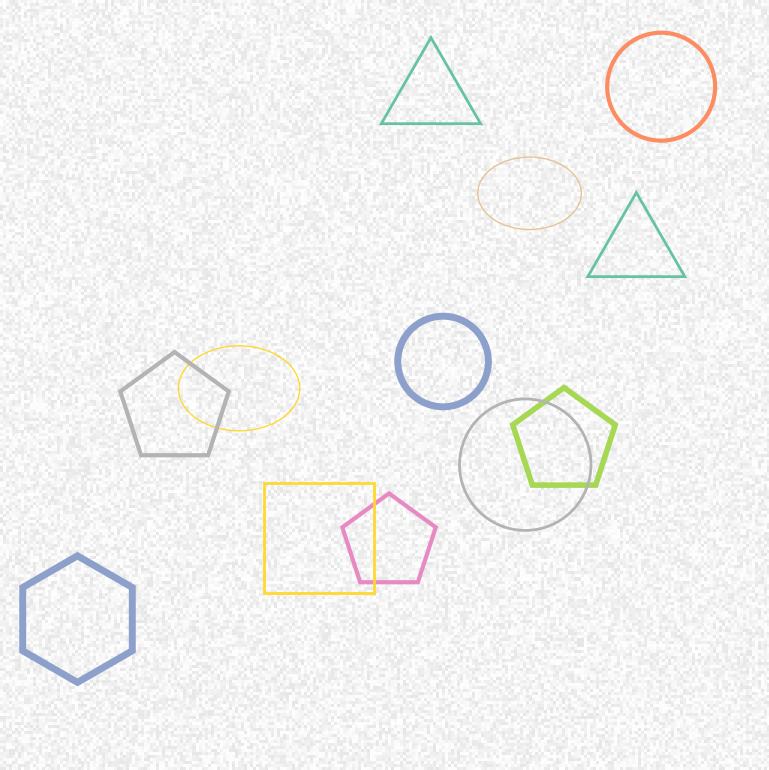[{"shape": "triangle", "thickness": 1, "radius": 0.36, "center": [0.826, 0.677]}, {"shape": "triangle", "thickness": 1, "radius": 0.37, "center": [0.56, 0.877]}, {"shape": "circle", "thickness": 1.5, "radius": 0.35, "center": [0.859, 0.887]}, {"shape": "circle", "thickness": 2.5, "radius": 0.29, "center": [0.575, 0.531]}, {"shape": "hexagon", "thickness": 2.5, "radius": 0.41, "center": [0.101, 0.196]}, {"shape": "pentagon", "thickness": 1.5, "radius": 0.32, "center": [0.505, 0.295]}, {"shape": "pentagon", "thickness": 2, "radius": 0.35, "center": [0.732, 0.427]}, {"shape": "square", "thickness": 1, "radius": 0.36, "center": [0.414, 0.301]}, {"shape": "oval", "thickness": 0.5, "radius": 0.39, "center": [0.31, 0.496]}, {"shape": "oval", "thickness": 0.5, "radius": 0.34, "center": [0.688, 0.749]}, {"shape": "pentagon", "thickness": 1.5, "radius": 0.37, "center": [0.227, 0.469]}, {"shape": "circle", "thickness": 1, "radius": 0.43, "center": [0.682, 0.397]}]